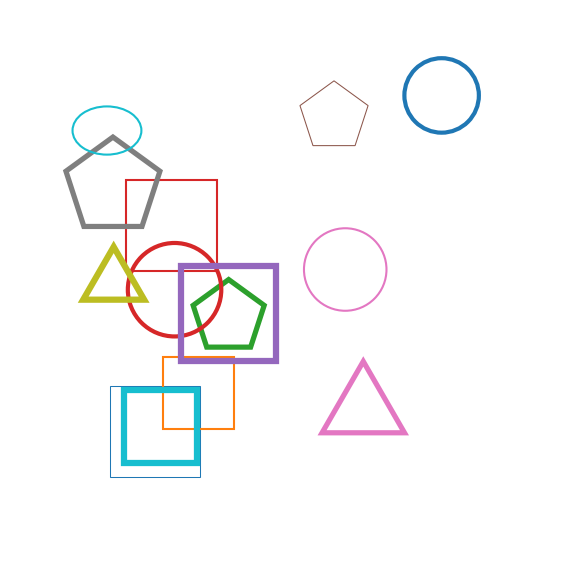[{"shape": "circle", "thickness": 2, "radius": 0.32, "center": [0.765, 0.834]}, {"shape": "square", "thickness": 0.5, "radius": 0.39, "center": [0.268, 0.252]}, {"shape": "square", "thickness": 1, "radius": 0.31, "center": [0.344, 0.319]}, {"shape": "pentagon", "thickness": 2.5, "radius": 0.32, "center": [0.396, 0.45]}, {"shape": "square", "thickness": 1, "radius": 0.39, "center": [0.296, 0.609]}, {"shape": "circle", "thickness": 2, "radius": 0.4, "center": [0.302, 0.497]}, {"shape": "square", "thickness": 3, "radius": 0.41, "center": [0.395, 0.456]}, {"shape": "pentagon", "thickness": 0.5, "radius": 0.31, "center": [0.578, 0.797]}, {"shape": "triangle", "thickness": 2.5, "radius": 0.41, "center": [0.629, 0.291]}, {"shape": "circle", "thickness": 1, "radius": 0.36, "center": [0.598, 0.532]}, {"shape": "pentagon", "thickness": 2.5, "radius": 0.43, "center": [0.196, 0.676]}, {"shape": "triangle", "thickness": 3, "radius": 0.3, "center": [0.197, 0.511]}, {"shape": "oval", "thickness": 1, "radius": 0.3, "center": [0.185, 0.773]}, {"shape": "square", "thickness": 3, "radius": 0.32, "center": [0.278, 0.261]}]